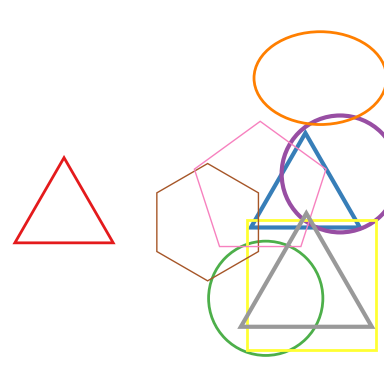[{"shape": "triangle", "thickness": 2, "radius": 0.74, "center": [0.166, 0.443]}, {"shape": "triangle", "thickness": 3, "radius": 0.82, "center": [0.793, 0.491]}, {"shape": "circle", "thickness": 2, "radius": 0.74, "center": [0.69, 0.225]}, {"shape": "circle", "thickness": 3, "radius": 0.76, "center": [0.883, 0.548]}, {"shape": "oval", "thickness": 2, "radius": 0.86, "center": [0.832, 0.797]}, {"shape": "square", "thickness": 2, "radius": 0.84, "center": [0.809, 0.26]}, {"shape": "hexagon", "thickness": 1, "radius": 0.76, "center": [0.539, 0.423]}, {"shape": "pentagon", "thickness": 1, "radius": 0.9, "center": [0.676, 0.505]}, {"shape": "triangle", "thickness": 3, "radius": 0.98, "center": [0.796, 0.249]}]